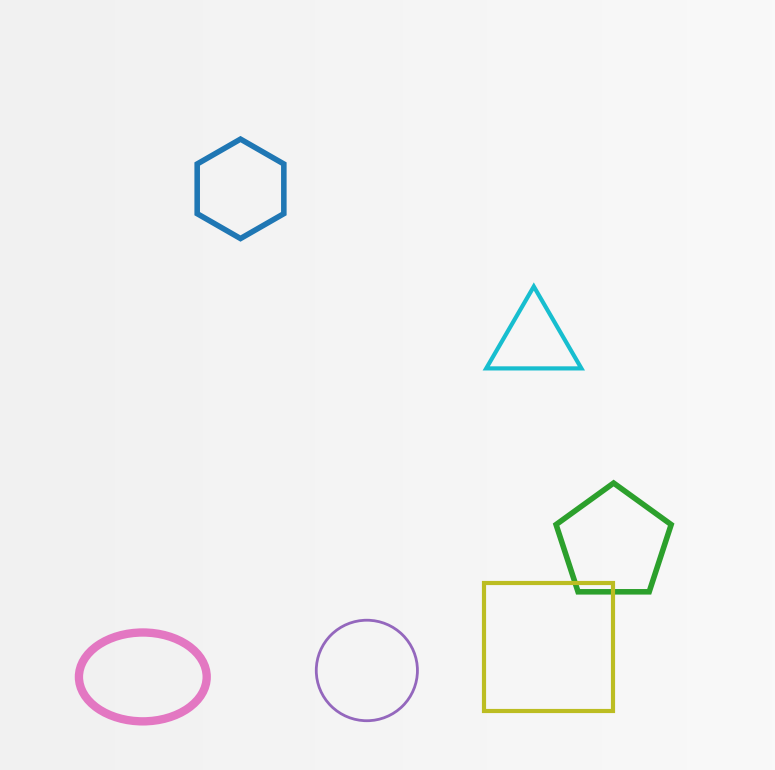[{"shape": "hexagon", "thickness": 2, "radius": 0.32, "center": [0.31, 0.755]}, {"shape": "pentagon", "thickness": 2, "radius": 0.39, "center": [0.792, 0.295]}, {"shape": "circle", "thickness": 1, "radius": 0.33, "center": [0.473, 0.129]}, {"shape": "oval", "thickness": 3, "radius": 0.41, "center": [0.184, 0.121]}, {"shape": "square", "thickness": 1.5, "radius": 0.42, "center": [0.708, 0.159]}, {"shape": "triangle", "thickness": 1.5, "radius": 0.35, "center": [0.689, 0.557]}]